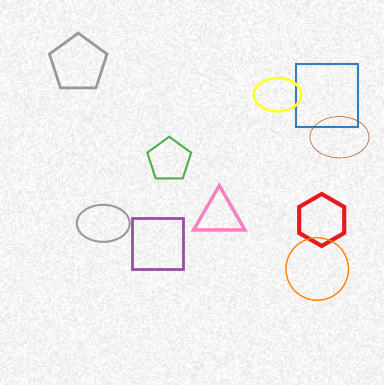[{"shape": "hexagon", "thickness": 3, "radius": 0.34, "center": [0.836, 0.429]}, {"shape": "square", "thickness": 1.5, "radius": 0.4, "center": [0.849, 0.752]}, {"shape": "pentagon", "thickness": 1.5, "radius": 0.3, "center": [0.439, 0.585]}, {"shape": "square", "thickness": 2, "radius": 0.33, "center": [0.409, 0.368]}, {"shape": "circle", "thickness": 1, "radius": 0.41, "center": [0.824, 0.301]}, {"shape": "oval", "thickness": 2, "radius": 0.31, "center": [0.721, 0.754]}, {"shape": "oval", "thickness": 0.5, "radius": 0.38, "center": [0.882, 0.644]}, {"shape": "triangle", "thickness": 2.5, "radius": 0.38, "center": [0.57, 0.441]}, {"shape": "oval", "thickness": 1.5, "radius": 0.34, "center": [0.268, 0.42]}, {"shape": "pentagon", "thickness": 2, "radius": 0.39, "center": [0.203, 0.835]}]